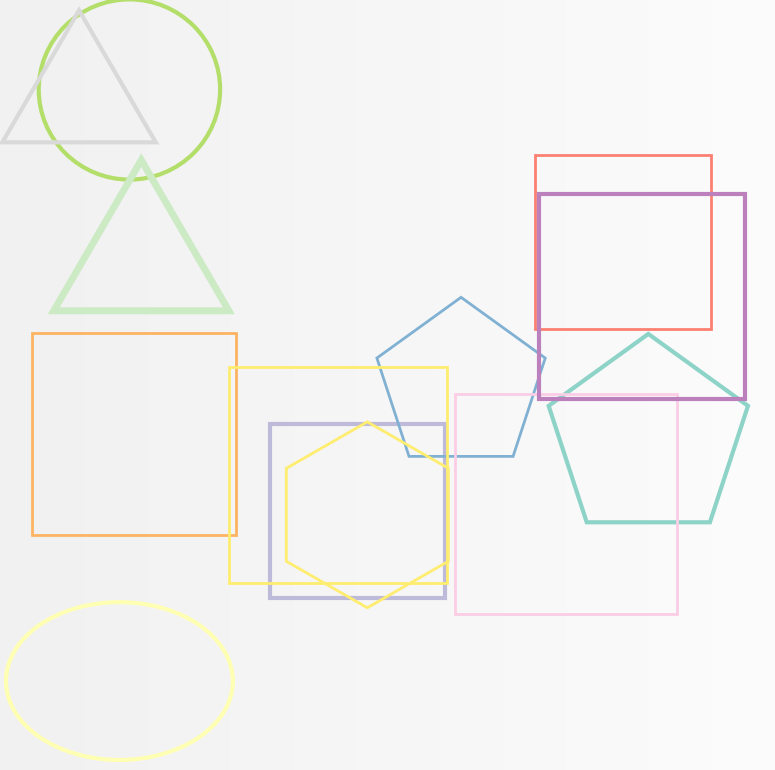[{"shape": "pentagon", "thickness": 1.5, "radius": 0.68, "center": [0.837, 0.431]}, {"shape": "oval", "thickness": 1.5, "radius": 0.73, "center": [0.154, 0.116]}, {"shape": "square", "thickness": 1.5, "radius": 0.56, "center": [0.461, 0.336]}, {"shape": "square", "thickness": 1, "radius": 0.57, "center": [0.804, 0.686]}, {"shape": "pentagon", "thickness": 1, "radius": 0.57, "center": [0.595, 0.5]}, {"shape": "square", "thickness": 1, "radius": 0.66, "center": [0.173, 0.436]}, {"shape": "circle", "thickness": 1.5, "radius": 0.59, "center": [0.167, 0.884]}, {"shape": "square", "thickness": 1, "radius": 0.72, "center": [0.731, 0.345]}, {"shape": "triangle", "thickness": 1.5, "radius": 0.57, "center": [0.102, 0.872]}, {"shape": "square", "thickness": 1.5, "radius": 0.67, "center": [0.829, 0.615]}, {"shape": "triangle", "thickness": 2.5, "radius": 0.65, "center": [0.182, 0.662]}, {"shape": "square", "thickness": 1, "radius": 0.7, "center": [0.436, 0.383]}, {"shape": "hexagon", "thickness": 1, "radius": 0.6, "center": [0.474, 0.331]}]